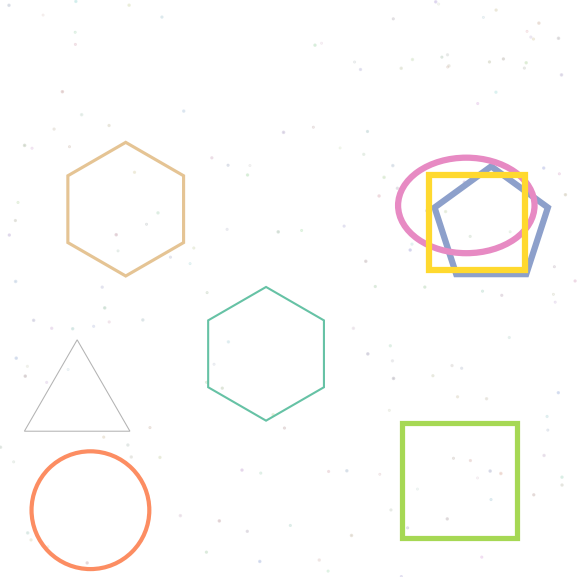[{"shape": "hexagon", "thickness": 1, "radius": 0.58, "center": [0.461, 0.386]}, {"shape": "circle", "thickness": 2, "radius": 0.51, "center": [0.157, 0.116]}, {"shape": "pentagon", "thickness": 3, "radius": 0.52, "center": [0.851, 0.608]}, {"shape": "oval", "thickness": 3, "radius": 0.59, "center": [0.807, 0.643]}, {"shape": "square", "thickness": 2.5, "radius": 0.5, "center": [0.796, 0.167]}, {"shape": "square", "thickness": 3, "radius": 0.41, "center": [0.826, 0.614]}, {"shape": "hexagon", "thickness": 1.5, "radius": 0.58, "center": [0.218, 0.637]}, {"shape": "triangle", "thickness": 0.5, "radius": 0.53, "center": [0.134, 0.305]}]